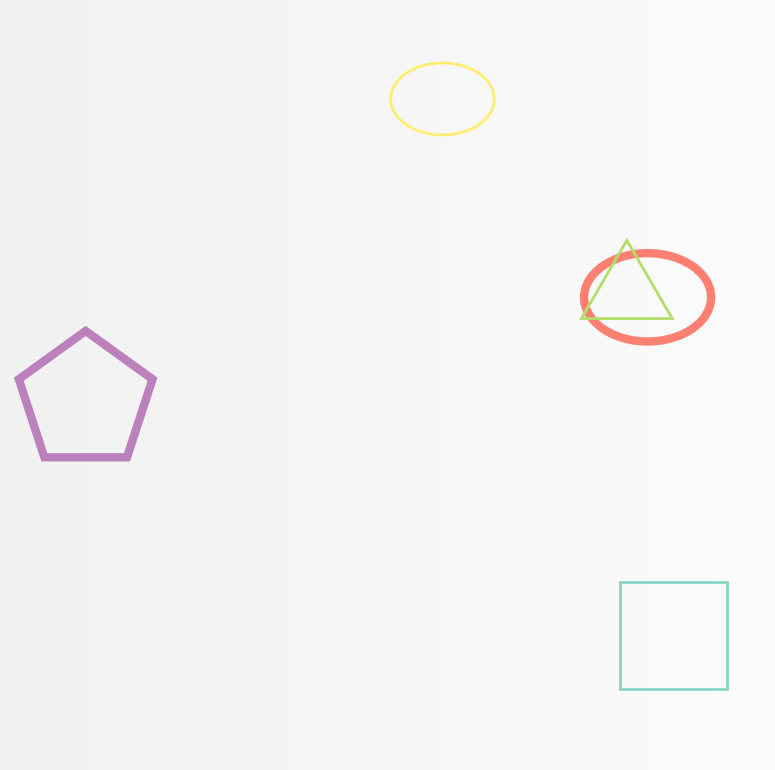[{"shape": "square", "thickness": 1, "radius": 0.35, "center": [0.869, 0.175]}, {"shape": "oval", "thickness": 3, "radius": 0.41, "center": [0.836, 0.614]}, {"shape": "triangle", "thickness": 1, "radius": 0.34, "center": [0.809, 0.62]}, {"shape": "pentagon", "thickness": 3, "radius": 0.45, "center": [0.111, 0.479]}, {"shape": "oval", "thickness": 1, "radius": 0.33, "center": [0.571, 0.871]}]